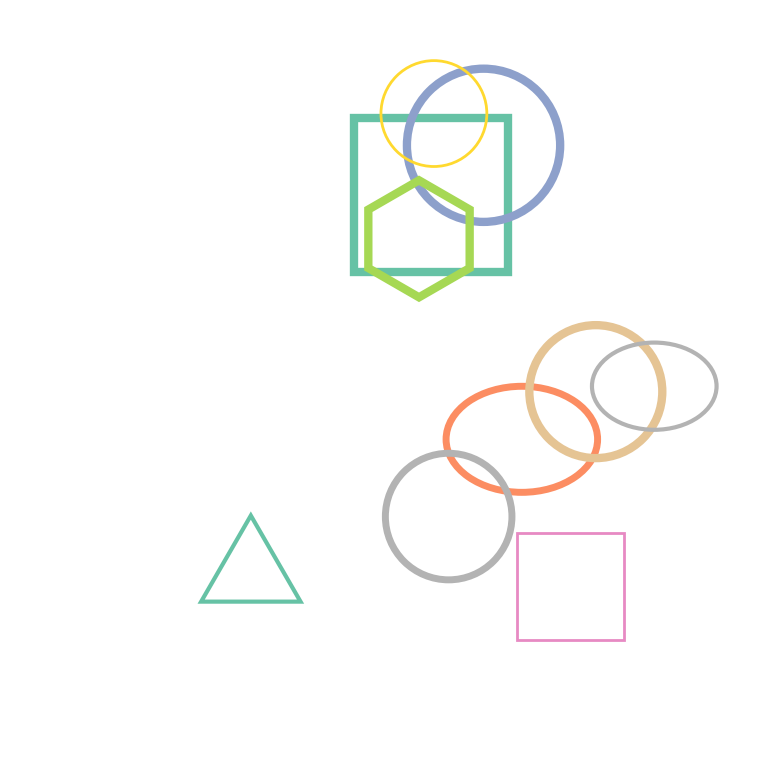[{"shape": "square", "thickness": 3, "radius": 0.5, "center": [0.56, 0.747]}, {"shape": "triangle", "thickness": 1.5, "radius": 0.37, "center": [0.326, 0.256]}, {"shape": "oval", "thickness": 2.5, "radius": 0.49, "center": [0.678, 0.429]}, {"shape": "circle", "thickness": 3, "radius": 0.5, "center": [0.628, 0.811]}, {"shape": "square", "thickness": 1, "radius": 0.35, "center": [0.741, 0.238]}, {"shape": "hexagon", "thickness": 3, "radius": 0.38, "center": [0.544, 0.69]}, {"shape": "circle", "thickness": 1, "radius": 0.34, "center": [0.564, 0.853]}, {"shape": "circle", "thickness": 3, "radius": 0.43, "center": [0.774, 0.491]}, {"shape": "oval", "thickness": 1.5, "radius": 0.4, "center": [0.85, 0.498]}, {"shape": "circle", "thickness": 2.5, "radius": 0.41, "center": [0.583, 0.329]}]